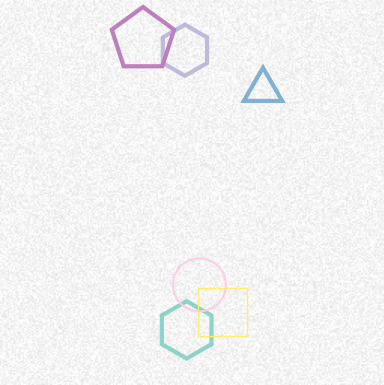[{"shape": "hexagon", "thickness": 3, "radius": 0.37, "center": [0.485, 0.143]}, {"shape": "hexagon", "thickness": 3, "radius": 0.33, "center": [0.48, 0.87]}, {"shape": "triangle", "thickness": 3, "radius": 0.29, "center": [0.683, 0.767]}, {"shape": "circle", "thickness": 1.5, "radius": 0.34, "center": [0.518, 0.26]}, {"shape": "pentagon", "thickness": 3, "radius": 0.43, "center": [0.371, 0.897]}, {"shape": "square", "thickness": 1, "radius": 0.32, "center": [0.579, 0.19]}]